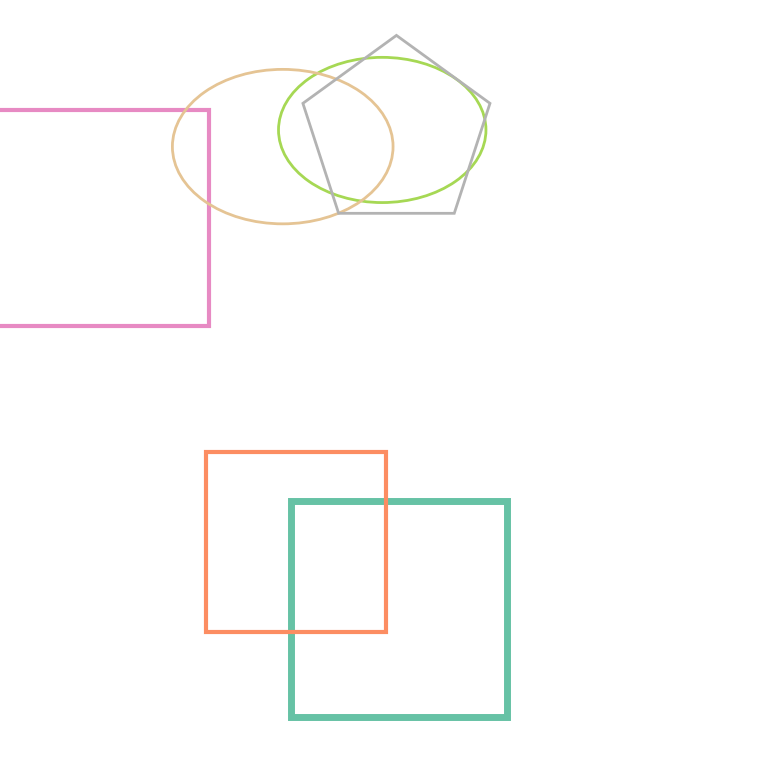[{"shape": "square", "thickness": 2.5, "radius": 0.7, "center": [0.518, 0.209]}, {"shape": "square", "thickness": 1.5, "radius": 0.59, "center": [0.384, 0.296]}, {"shape": "square", "thickness": 1.5, "radius": 0.7, "center": [0.131, 0.717]}, {"shape": "oval", "thickness": 1, "radius": 0.67, "center": [0.496, 0.831]}, {"shape": "oval", "thickness": 1, "radius": 0.72, "center": [0.367, 0.81]}, {"shape": "pentagon", "thickness": 1, "radius": 0.64, "center": [0.515, 0.826]}]